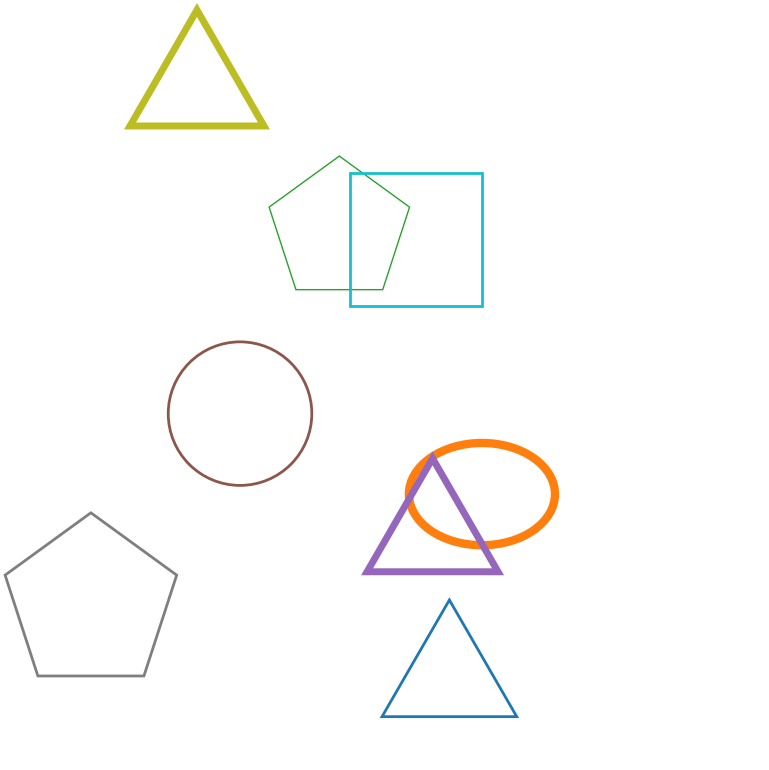[{"shape": "triangle", "thickness": 1, "radius": 0.51, "center": [0.584, 0.12]}, {"shape": "oval", "thickness": 3, "radius": 0.47, "center": [0.626, 0.358]}, {"shape": "pentagon", "thickness": 0.5, "radius": 0.48, "center": [0.441, 0.701]}, {"shape": "triangle", "thickness": 2.5, "radius": 0.49, "center": [0.562, 0.307]}, {"shape": "circle", "thickness": 1, "radius": 0.47, "center": [0.312, 0.463]}, {"shape": "pentagon", "thickness": 1, "radius": 0.59, "center": [0.118, 0.217]}, {"shape": "triangle", "thickness": 2.5, "radius": 0.5, "center": [0.256, 0.887]}, {"shape": "square", "thickness": 1, "radius": 0.43, "center": [0.54, 0.689]}]